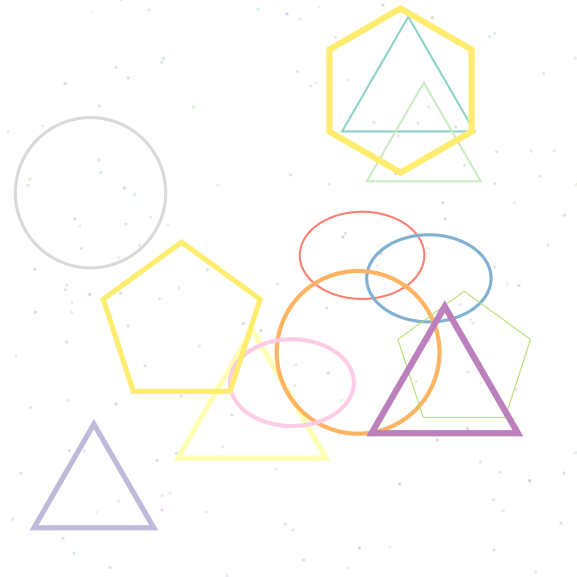[{"shape": "triangle", "thickness": 1, "radius": 0.66, "center": [0.707, 0.838]}, {"shape": "triangle", "thickness": 2.5, "radius": 0.74, "center": [0.436, 0.28]}, {"shape": "triangle", "thickness": 2.5, "radius": 0.6, "center": [0.163, 0.145]}, {"shape": "oval", "thickness": 1, "radius": 0.54, "center": [0.627, 0.557]}, {"shape": "oval", "thickness": 1.5, "radius": 0.54, "center": [0.743, 0.517]}, {"shape": "circle", "thickness": 2, "radius": 0.7, "center": [0.62, 0.389]}, {"shape": "pentagon", "thickness": 0.5, "radius": 0.6, "center": [0.804, 0.374]}, {"shape": "oval", "thickness": 2, "radius": 0.54, "center": [0.505, 0.337]}, {"shape": "circle", "thickness": 1.5, "radius": 0.65, "center": [0.157, 0.665]}, {"shape": "triangle", "thickness": 3, "radius": 0.73, "center": [0.77, 0.322]}, {"shape": "triangle", "thickness": 1, "radius": 0.57, "center": [0.734, 0.742]}, {"shape": "pentagon", "thickness": 2.5, "radius": 0.71, "center": [0.315, 0.437]}, {"shape": "hexagon", "thickness": 3, "radius": 0.71, "center": [0.694, 0.842]}]